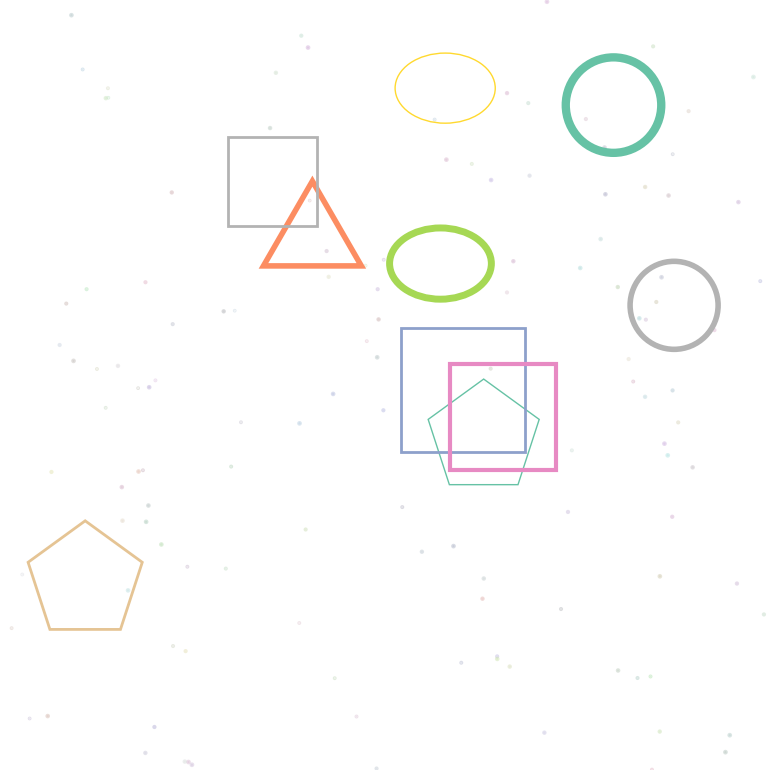[{"shape": "pentagon", "thickness": 0.5, "radius": 0.38, "center": [0.628, 0.432]}, {"shape": "circle", "thickness": 3, "radius": 0.31, "center": [0.797, 0.864]}, {"shape": "triangle", "thickness": 2, "radius": 0.37, "center": [0.406, 0.691]}, {"shape": "square", "thickness": 1, "radius": 0.4, "center": [0.601, 0.494]}, {"shape": "square", "thickness": 1.5, "radius": 0.34, "center": [0.653, 0.459]}, {"shape": "oval", "thickness": 2.5, "radius": 0.33, "center": [0.572, 0.658]}, {"shape": "oval", "thickness": 0.5, "radius": 0.33, "center": [0.578, 0.886]}, {"shape": "pentagon", "thickness": 1, "radius": 0.39, "center": [0.111, 0.246]}, {"shape": "square", "thickness": 1, "radius": 0.29, "center": [0.354, 0.765]}, {"shape": "circle", "thickness": 2, "radius": 0.29, "center": [0.875, 0.603]}]